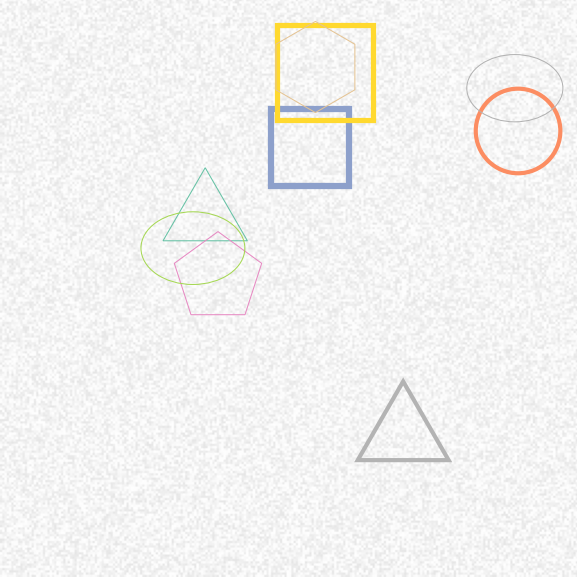[{"shape": "triangle", "thickness": 0.5, "radius": 0.42, "center": [0.355, 0.624]}, {"shape": "circle", "thickness": 2, "radius": 0.37, "center": [0.897, 0.772]}, {"shape": "square", "thickness": 3, "radius": 0.34, "center": [0.537, 0.743]}, {"shape": "pentagon", "thickness": 0.5, "radius": 0.4, "center": [0.377, 0.519]}, {"shape": "oval", "thickness": 0.5, "radius": 0.45, "center": [0.334, 0.569]}, {"shape": "square", "thickness": 2.5, "radius": 0.41, "center": [0.563, 0.874]}, {"shape": "hexagon", "thickness": 0.5, "radius": 0.39, "center": [0.546, 0.883]}, {"shape": "oval", "thickness": 0.5, "radius": 0.42, "center": [0.891, 0.846]}, {"shape": "triangle", "thickness": 2, "radius": 0.45, "center": [0.698, 0.248]}]